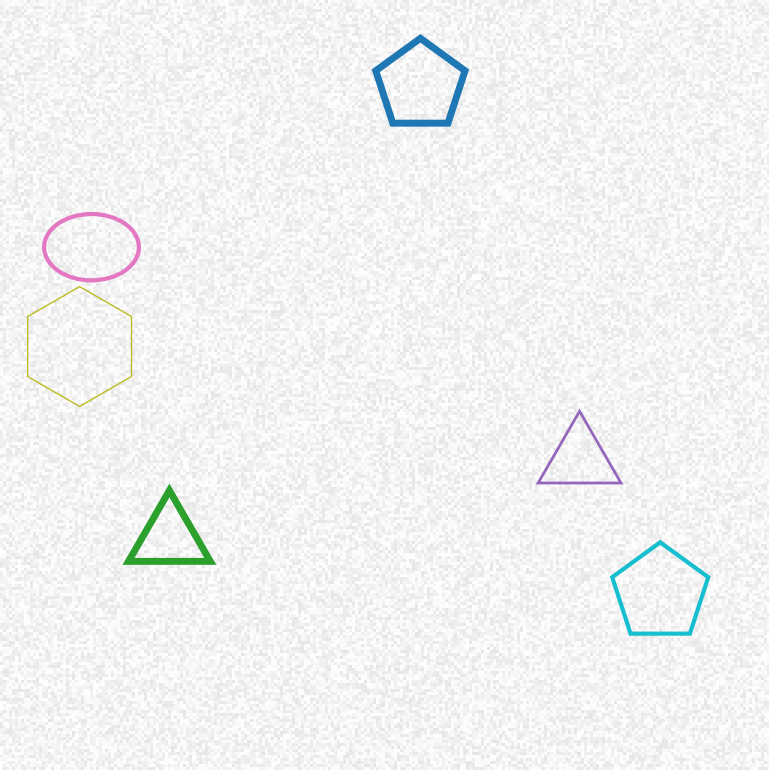[{"shape": "pentagon", "thickness": 2.5, "radius": 0.3, "center": [0.546, 0.889]}, {"shape": "triangle", "thickness": 2.5, "radius": 0.31, "center": [0.22, 0.302]}, {"shape": "triangle", "thickness": 1, "radius": 0.31, "center": [0.753, 0.404]}, {"shape": "oval", "thickness": 1.5, "radius": 0.31, "center": [0.119, 0.679]}, {"shape": "hexagon", "thickness": 0.5, "radius": 0.39, "center": [0.103, 0.55]}, {"shape": "pentagon", "thickness": 1.5, "radius": 0.33, "center": [0.857, 0.23]}]